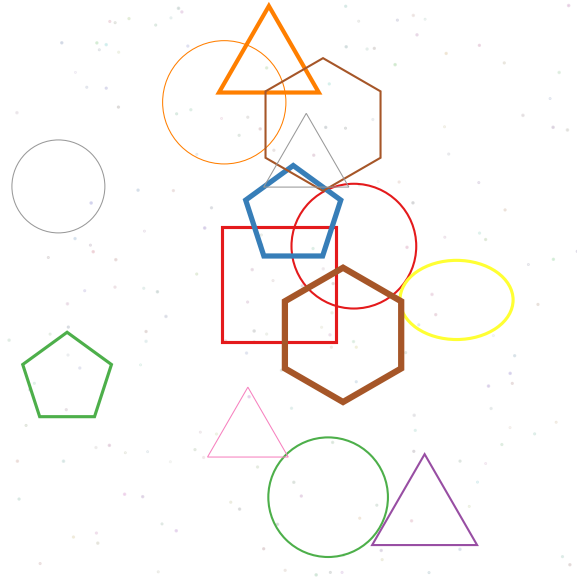[{"shape": "circle", "thickness": 1, "radius": 0.54, "center": [0.613, 0.573]}, {"shape": "square", "thickness": 1.5, "radius": 0.5, "center": [0.483, 0.506]}, {"shape": "pentagon", "thickness": 2.5, "radius": 0.43, "center": [0.508, 0.626]}, {"shape": "circle", "thickness": 1, "radius": 0.52, "center": [0.568, 0.138]}, {"shape": "pentagon", "thickness": 1.5, "radius": 0.4, "center": [0.116, 0.343]}, {"shape": "triangle", "thickness": 1, "radius": 0.52, "center": [0.735, 0.108]}, {"shape": "circle", "thickness": 0.5, "radius": 0.53, "center": [0.388, 0.822]}, {"shape": "triangle", "thickness": 2, "radius": 0.5, "center": [0.466, 0.889]}, {"shape": "oval", "thickness": 1.5, "radius": 0.49, "center": [0.791, 0.48]}, {"shape": "hexagon", "thickness": 1, "radius": 0.57, "center": [0.559, 0.783]}, {"shape": "hexagon", "thickness": 3, "radius": 0.58, "center": [0.594, 0.419]}, {"shape": "triangle", "thickness": 0.5, "radius": 0.4, "center": [0.429, 0.248]}, {"shape": "circle", "thickness": 0.5, "radius": 0.4, "center": [0.101, 0.676]}, {"shape": "triangle", "thickness": 0.5, "radius": 0.43, "center": [0.53, 0.718]}]